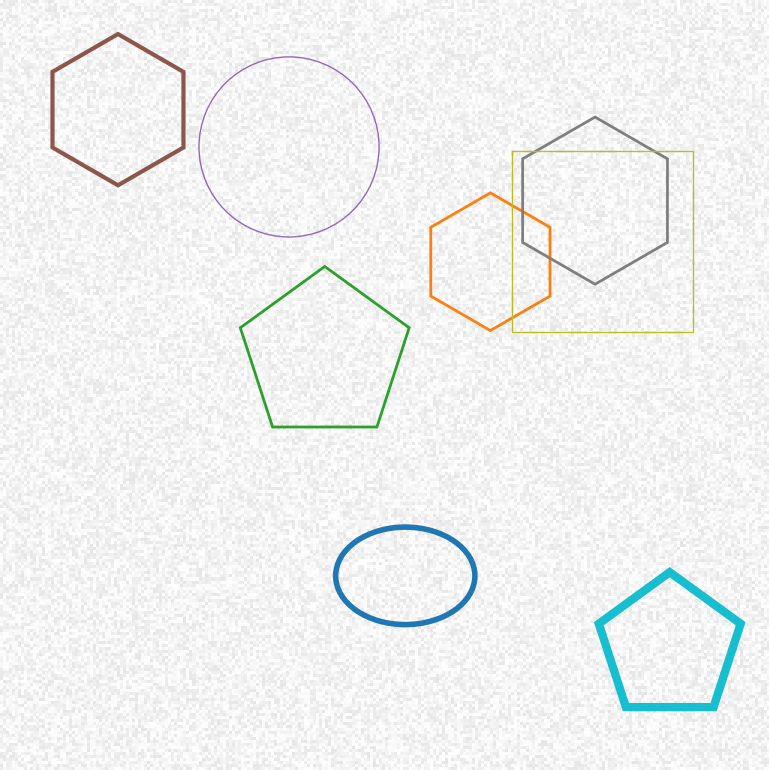[{"shape": "oval", "thickness": 2, "radius": 0.45, "center": [0.526, 0.252]}, {"shape": "hexagon", "thickness": 1, "radius": 0.45, "center": [0.637, 0.66]}, {"shape": "pentagon", "thickness": 1, "radius": 0.58, "center": [0.422, 0.539]}, {"shape": "circle", "thickness": 0.5, "radius": 0.58, "center": [0.375, 0.809]}, {"shape": "hexagon", "thickness": 1.5, "radius": 0.49, "center": [0.153, 0.858]}, {"shape": "hexagon", "thickness": 1, "radius": 0.54, "center": [0.773, 0.739]}, {"shape": "square", "thickness": 0.5, "radius": 0.59, "center": [0.783, 0.686]}, {"shape": "pentagon", "thickness": 3, "radius": 0.48, "center": [0.87, 0.16]}]